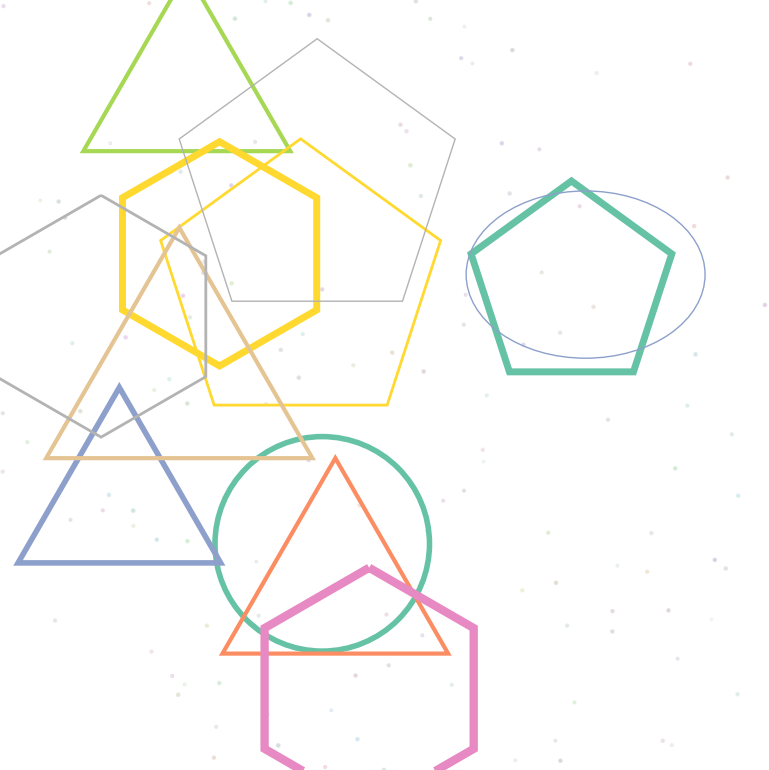[{"shape": "circle", "thickness": 2, "radius": 0.7, "center": [0.419, 0.294]}, {"shape": "pentagon", "thickness": 2.5, "radius": 0.69, "center": [0.742, 0.628]}, {"shape": "triangle", "thickness": 1.5, "radius": 0.85, "center": [0.435, 0.236]}, {"shape": "oval", "thickness": 0.5, "radius": 0.78, "center": [0.761, 0.643]}, {"shape": "triangle", "thickness": 2, "radius": 0.76, "center": [0.155, 0.345]}, {"shape": "hexagon", "thickness": 3, "radius": 0.78, "center": [0.479, 0.106]}, {"shape": "triangle", "thickness": 1.5, "radius": 0.78, "center": [0.243, 0.881]}, {"shape": "pentagon", "thickness": 1, "radius": 0.96, "center": [0.39, 0.629]}, {"shape": "hexagon", "thickness": 2.5, "radius": 0.73, "center": [0.285, 0.67]}, {"shape": "triangle", "thickness": 1.5, "radius": 1.0, "center": [0.233, 0.505]}, {"shape": "pentagon", "thickness": 0.5, "radius": 0.94, "center": [0.412, 0.761]}, {"shape": "hexagon", "thickness": 1, "radius": 0.79, "center": [0.131, 0.589]}]